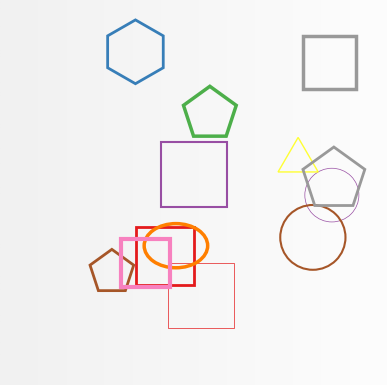[{"shape": "square", "thickness": 2, "radius": 0.37, "center": [0.425, 0.335]}, {"shape": "square", "thickness": 0.5, "radius": 0.42, "center": [0.519, 0.233]}, {"shape": "hexagon", "thickness": 2, "radius": 0.41, "center": [0.35, 0.865]}, {"shape": "pentagon", "thickness": 2.5, "radius": 0.36, "center": [0.542, 0.704]}, {"shape": "square", "thickness": 1.5, "radius": 0.42, "center": [0.5, 0.547]}, {"shape": "circle", "thickness": 0.5, "radius": 0.35, "center": [0.856, 0.493]}, {"shape": "oval", "thickness": 2.5, "radius": 0.41, "center": [0.454, 0.362]}, {"shape": "triangle", "thickness": 1, "radius": 0.3, "center": [0.769, 0.583]}, {"shape": "circle", "thickness": 1.5, "radius": 0.42, "center": [0.807, 0.383]}, {"shape": "pentagon", "thickness": 2, "radius": 0.3, "center": [0.289, 0.293]}, {"shape": "square", "thickness": 3, "radius": 0.32, "center": [0.375, 0.317]}, {"shape": "pentagon", "thickness": 2, "radius": 0.42, "center": [0.862, 0.534]}, {"shape": "square", "thickness": 2.5, "radius": 0.34, "center": [0.849, 0.838]}]